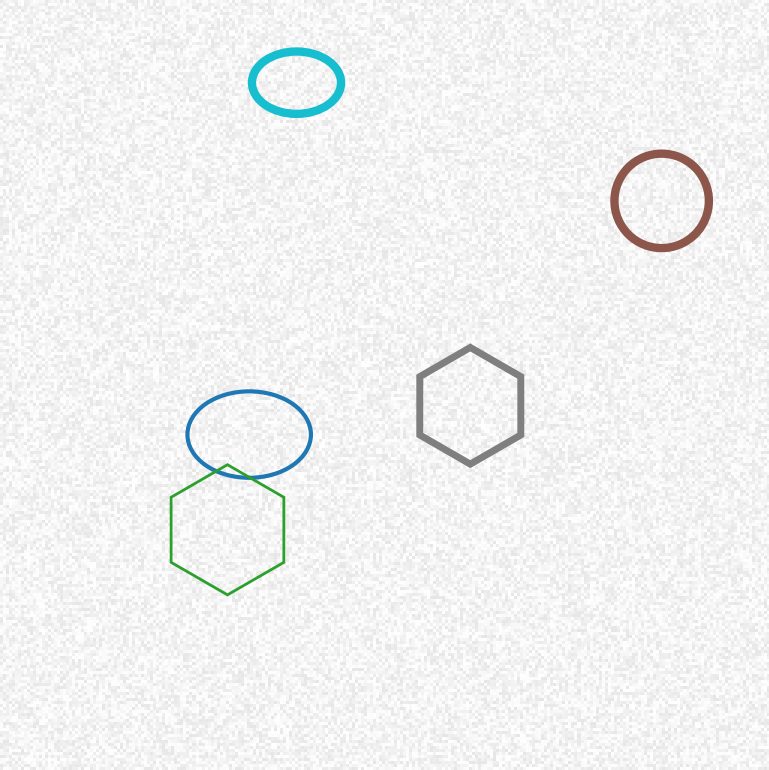[{"shape": "oval", "thickness": 1.5, "radius": 0.4, "center": [0.324, 0.436]}, {"shape": "hexagon", "thickness": 1, "radius": 0.42, "center": [0.295, 0.312]}, {"shape": "circle", "thickness": 3, "radius": 0.31, "center": [0.859, 0.739]}, {"shape": "hexagon", "thickness": 2.5, "radius": 0.38, "center": [0.611, 0.473]}, {"shape": "oval", "thickness": 3, "radius": 0.29, "center": [0.385, 0.893]}]